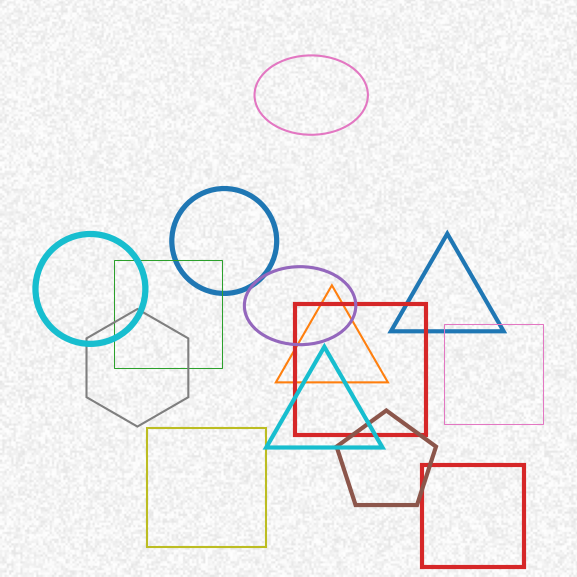[{"shape": "triangle", "thickness": 2, "radius": 0.56, "center": [0.775, 0.482]}, {"shape": "circle", "thickness": 2.5, "radius": 0.45, "center": [0.388, 0.582]}, {"shape": "triangle", "thickness": 1, "radius": 0.56, "center": [0.575, 0.393]}, {"shape": "square", "thickness": 0.5, "radius": 0.47, "center": [0.291, 0.455]}, {"shape": "square", "thickness": 2, "radius": 0.57, "center": [0.624, 0.359]}, {"shape": "square", "thickness": 2, "radius": 0.44, "center": [0.82, 0.105]}, {"shape": "oval", "thickness": 1.5, "radius": 0.48, "center": [0.52, 0.47]}, {"shape": "pentagon", "thickness": 2, "radius": 0.45, "center": [0.669, 0.198]}, {"shape": "oval", "thickness": 1, "radius": 0.49, "center": [0.539, 0.834]}, {"shape": "square", "thickness": 0.5, "radius": 0.43, "center": [0.855, 0.351]}, {"shape": "hexagon", "thickness": 1, "radius": 0.51, "center": [0.238, 0.362]}, {"shape": "square", "thickness": 1, "radius": 0.51, "center": [0.358, 0.155]}, {"shape": "circle", "thickness": 3, "radius": 0.48, "center": [0.157, 0.499]}, {"shape": "triangle", "thickness": 2, "radius": 0.58, "center": [0.562, 0.282]}]